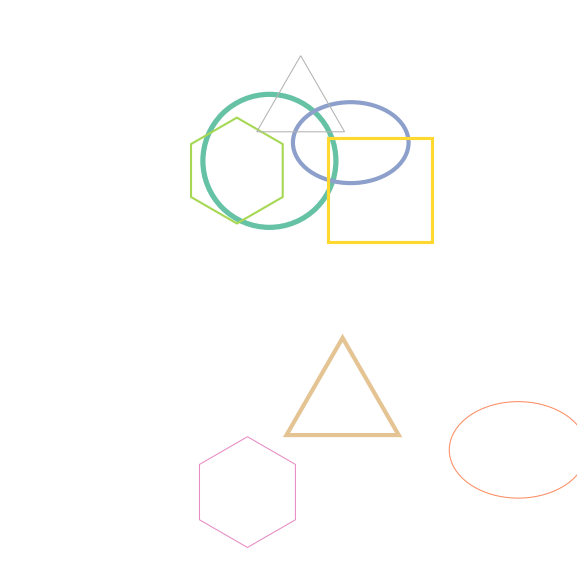[{"shape": "circle", "thickness": 2.5, "radius": 0.58, "center": [0.466, 0.721]}, {"shape": "oval", "thickness": 0.5, "radius": 0.6, "center": [0.897, 0.22]}, {"shape": "oval", "thickness": 2, "radius": 0.5, "center": [0.607, 0.752]}, {"shape": "hexagon", "thickness": 0.5, "radius": 0.48, "center": [0.428, 0.147]}, {"shape": "hexagon", "thickness": 1, "radius": 0.46, "center": [0.41, 0.704]}, {"shape": "square", "thickness": 1.5, "radius": 0.45, "center": [0.659, 0.669]}, {"shape": "triangle", "thickness": 2, "radius": 0.56, "center": [0.593, 0.302]}, {"shape": "triangle", "thickness": 0.5, "radius": 0.44, "center": [0.521, 0.815]}]